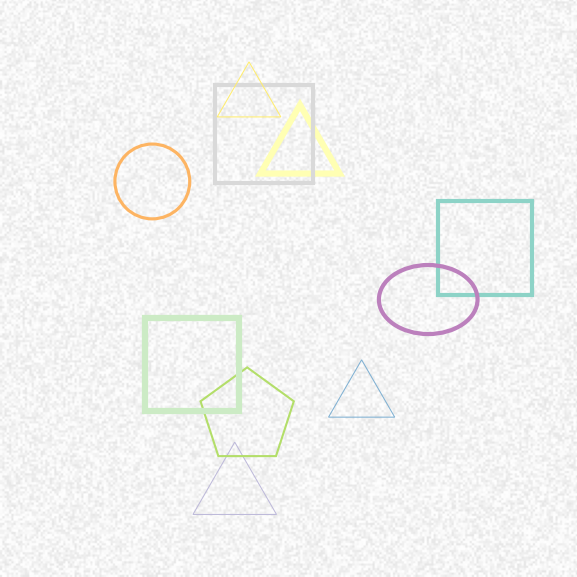[{"shape": "square", "thickness": 2, "radius": 0.41, "center": [0.84, 0.569]}, {"shape": "triangle", "thickness": 3, "radius": 0.4, "center": [0.52, 0.738]}, {"shape": "triangle", "thickness": 0.5, "radius": 0.42, "center": [0.406, 0.15]}, {"shape": "triangle", "thickness": 0.5, "radius": 0.33, "center": [0.626, 0.31]}, {"shape": "circle", "thickness": 1.5, "radius": 0.32, "center": [0.264, 0.685]}, {"shape": "pentagon", "thickness": 1, "radius": 0.42, "center": [0.428, 0.278]}, {"shape": "square", "thickness": 2, "radius": 0.43, "center": [0.457, 0.768]}, {"shape": "oval", "thickness": 2, "radius": 0.43, "center": [0.741, 0.48]}, {"shape": "square", "thickness": 3, "radius": 0.41, "center": [0.333, 0.368]}, {"shape": "triangle", "thickness": 0.5, "radius": 0.32, "center": [0.431, 0.828]}]